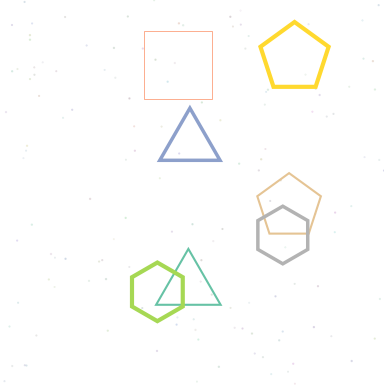[{"shape": "triangle", "thickness": 1.5, "radius": 0.48, "center": [0.489, 0.257]}, {"shape": "square", "thickness": 0.5, "radius": 0.44, "center": [0.462, 0.832]}, {"shape": "triangle", "thickness": 2.5, "radius": 0.45, "center": [0.493, 0.629]}, {"shape": "hexagon", "thickness": 3, "radius": 0.38, "center": [0.409, 0.242]}, {"shape": "pentagon", "thickness": 3, "radius": 0.47, "center": [0.765, 0.85]}, {"shape": "pentagon", "thickness": 1.5, "radius": 0.43, "center": [0.751, 0.463]}, {"shape": "hexagon", "thickness": 2.5, "radius": 0.37, "center": [0.735, 0.39]}]